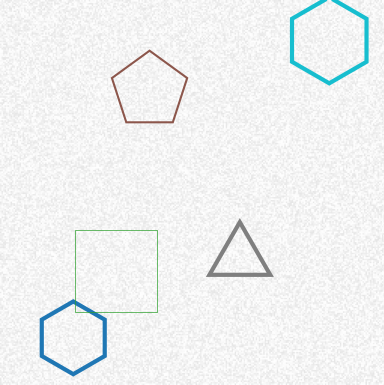[{"shape": "hexagon", "thickness": 3, "radius": 0.47, "center": [0.19, 0.123]}, {"shape": "square", "thickness": 0.5, "radius": 0.53, "center": [0.301, 0.296]}, {"shape": "pentagon", "thickness": 1.5, "radius": 0.51, "center": [0.388, 0.765]}, {"shape": "triangle", "thickness": 3, "radius": 0.46, "center": [0.623, 0.332]}, {"shape": "hexagon", "thickness": 3, "radius": 0.56, "center": [0.855, 0.895]}]